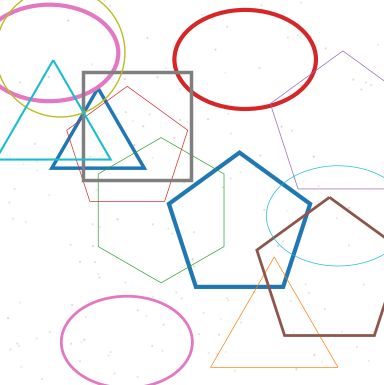[{"shape": "pentagon", "thickness": 3, "radius": 0.96, "center": [0.622, 0.411]}, {"shape": "triangle", "thickness": 2.5, "radius": 0.69, "center": [0.255, 0.632]}, {"shape": "triangle", "thickness": 0.5, "radius": 0.96, "center": [0.712, 0.141]}, {"shape": "hexagon", "thickness": 0.5, "radius": 0.94, "center": [0.418, 0.454]}, {"shape": "oval", "thickness": 3, "radius": 0.92, "center": [0.637, 0.846]}, {"shape": "pentagon", "thickness": 0.5, "radius": 0.83, "center": [0.33, 0.611]}, {"shape": "pentagon", "thickness": 0.5, "radius": 0.99, "center": [0.891, 0.67]}, {"shape": "pentagon", "thickness": 2, "radius": 0.99, "center": [0.856, 0.289]}, {"shape": "oval", "thickness": 2, "radius": 0.85, "center": [0.329, 0.111]}, {"shape": "oval", "thickness": 3, "radius": 0.9, "center": [0.128, 0.862]}, {"shape": "square", "thickness": 2.5, "radius": 0.7, "center": [0.356, 0.673]}, {"shape": "circle", "thickness": 1, "radius": 0.84, "center": [0.157, 0.864]}, {"shape": "triangle", "thickness": 1.5, "radius": 0.86, "center": [0.138, 0.672]}, {"shape": "oval", "thickness": 0.5, "radius": 0.93, "center": [0.878, 0.439]}]